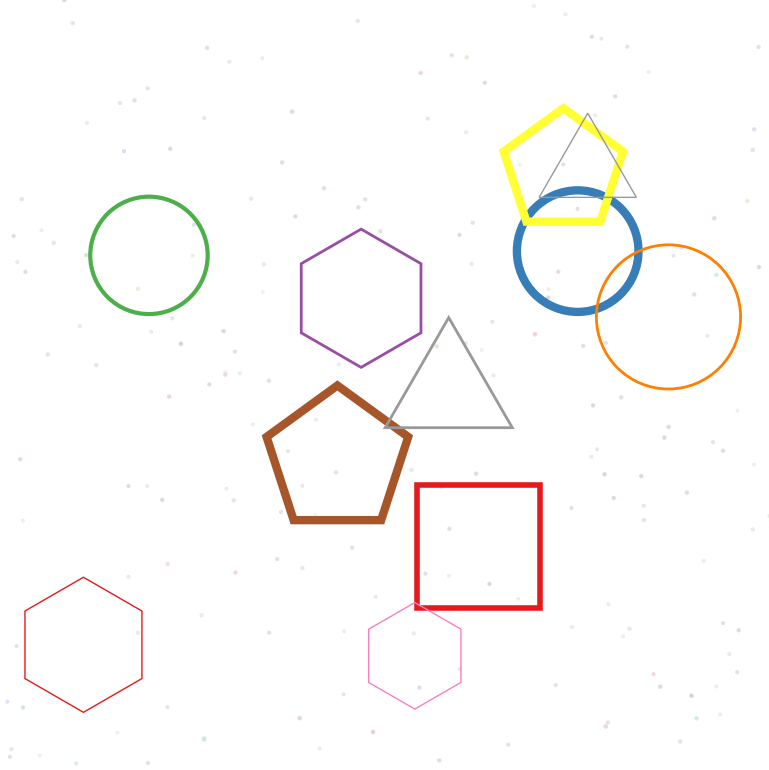[{"shape": "hexagon", "thickness": 0.5, "radius": 0.44, "center": [0.108, 0.163]}, {"shape": "square", "thickness": 2, "radius": 0.4, "center": [0.622, 0.29]}, {"shape": "circle", "thickness": 3, "radius": 0.39, "center": [0.75, 0.674]}, {"shape": "circle", "thickness": 1.5, "radius": 0.38, "center": [0.193, 0.668]}, {"shape": "hexagon", "thickness": 1, "radius": 0.45, "center": [0.469, 0.613]}, {"shape": "circle", "thickness": 1, "radius": 0.47, "center": [0.868, 0.588]}, {"shape": "pentagon", "thickness": 3, "radius": 0.41, "center": [0.732, 0.778]}, {"shape": "pentagon", "thickness": 3, "radius": 0.48, "center": [0.438, 0.403]}, {"shape": "hexagon", "thickness": 0.5, "radius": 0.35, "center": [0.539, 0.148]}, {"shape": "triangle", "thickness": 1, "radius": 0.48, "center": [0.583, 0.492]}, {"shape": "triangle", "thickness": 0.5, "radius": 0.36, "center": [0.763, 0.78]}]